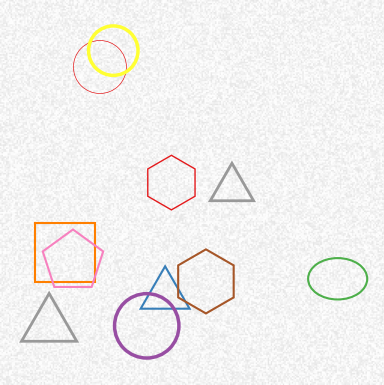[{"shape": "hexagon", "thickness": 1, "radius": 0.35, "center": [0.445, 0.526]}, {"shape": "circle", "thickness": 0.5, "radius": 0.34, "center": [0.26, 0.826]}, {"shape": "triangle", "thickness": 1.5, "radius": 0.37, "center": [0.429, 0.235]}, {"shape": "oval", "thickness": 1.5, "radius": 0.38, "center": [0.877, 0.276]}, {"shape": "circle", "thickness": 2.5, "radius": 0.42, "center": [0.381, 0.154]}, {"shape": "square", "thickness": 1.5, "radius": 0.39, "center": [0.169, 0.344]}, {"shape": "circle", "thickness": 2.5, "radius": 0.32, "center": [0.294, 0.868]}, {"shape": "hexagon", "thickness": 1.5, "radius": 0.42, "center": [0.535, 0.269]}, {"shape": "pentagon", "thickness": 1.5, "radius": 0.41, "center": [0.19, 0.321]}, {"shape": "triangle", "thickness": 2, "radius": 0.32, "center": [0.602, 0.511]}, {"shape": "triangle", "thickness": 2, "radius": 0.41, "center": [0.128, 0.155]}]